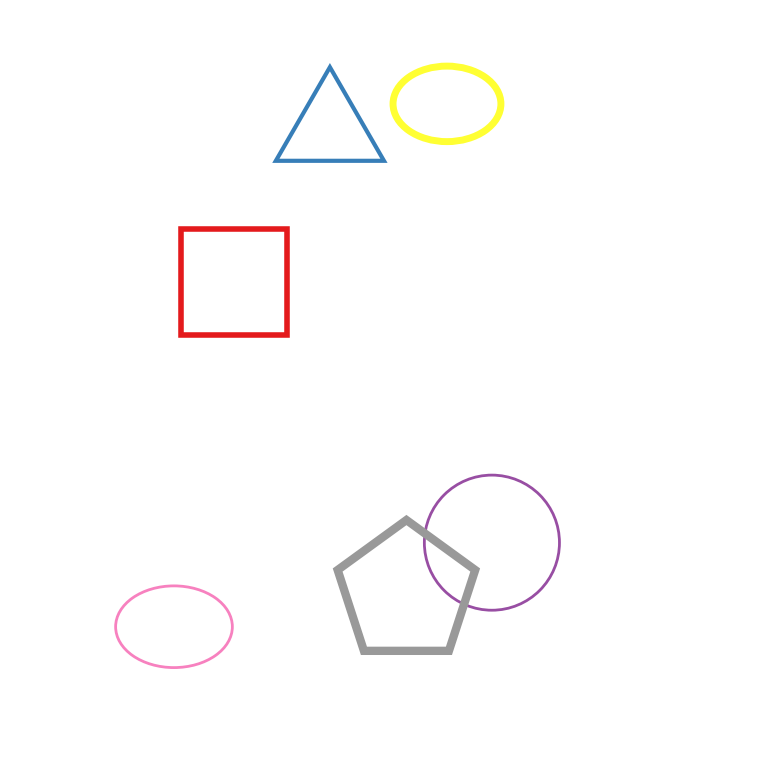[{"shape": "square", "thickness": 2, "radius": 0.34, "center": [0.304, 0.634]}, {"shape": "triangle", "thickness": 1.5, "radius": 0.41, "center": [0.428, 0.832]}, {"shape": "circle", "thickness": 1, "radius": 0.44, "center": [0.639, 0.295]}, {"shape": "oval", "thickness": 2.5, "radius": 0.35, "center": [0.58, 0.865]}, {"shape": "oval", "thickness": 1, "radius": 0.38, "center": [0.226, 0.186]}, {"shape": "pentagon", "thickness": 3, "radius": 0.47, "center": [0.528, 0.231]}]